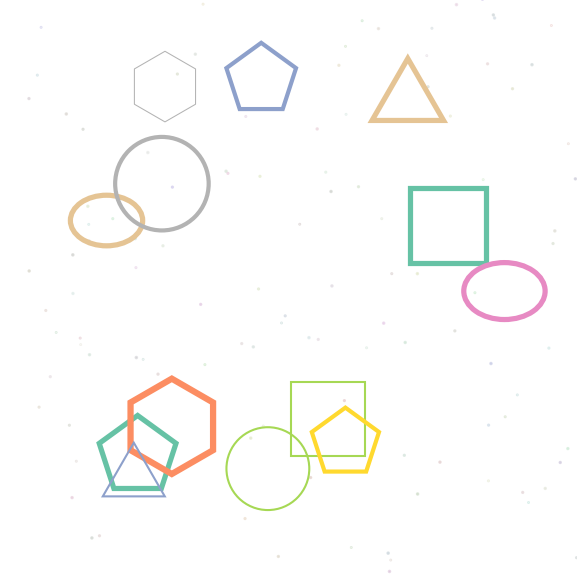[{"shape": "square", "thickness": 2.5, "radius": 0.33, "center": [0.776, 0.609]}, {"shape": "pentagon", "thickness": 2.5, "radius": 0.35, "center": [0.238, 0.21]}, {"shape": "hexagon", "thickness": 3, "radius": 0.41, "center": [0.298, 0.261]}, {"shape": "pentagon", "thickness": 2, "radius": 0.32, "center": [0.452, 0.862]}, {"shape": "triangle", "thickness": 1, "radius": 0.31, "center": [0.232, 0.171]}, {"shape": "oval", "thickness": 2.5, "radius": 0.35, "center": [0.874, 0.495]}, {"shape": "circle", "thickness": 1, "radius": 0.36, "center": [0.464, 0.188]}, {"shape": "square", "thickness": 1, "radius": 0.32, "center": [0.568, 0.273]}, {"shape": "pentagon", "thickness": 2, "radius": 0.31, "center": [0.598, 0.232]}, {"shape": "triangle", "thickness": 2.5, "radius": 0.36, "center": [0.706, 0.826]}, {"shape": "oval", "thickness": 2.5, "radius": 0.31, "center": [0.184, 0.617]}, {"shape": "hexagon", "thickness": 0.5, "radius": 0.31, "center": [0.286, 0.849]}, {"shape": "circle", "thickness": 2, "radius": 0.4, "center": [0.28, 0.681]}]